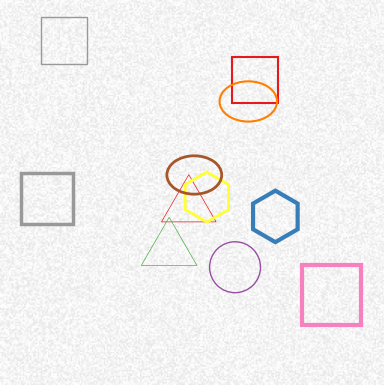[{"shape": "square", "thickness": 1.5, "radius": 0.3, "center": [0.662, 0.793]}, {"shape": "triangle", "thickness": 0.5, "radius": 0.41, "center": [0.49, 0.465]}, {"shape": "hexagon", "thickness": 3, "radius": 0.33, "center": [0.715, 0.438]}, {"shape": "triangle", "thickness": 0.5, "radius": 0.42, "center": [0.439, 0.352]}, {"shape": "circle", "thickness": 1, "radius": 0.33, "center": [0.61, 0.306]}, {"shape": "oval", "thickness": 1.5, "radius": 0.37, "center": [0.645, 0.736]}, {"shape": "hexagon", "thickness": 2, "radius": 0.33, "center": [0.537, 0.488]}, {"shape": "oval", "thickness": 2, "radius": 0.36, "center": [0.505, 0.545]}, {"shape": "square", "thickness": 3, "radius": 0.39, "center": [0.861, 0.234]}, {"shape": "square", "thickness": 1, "radius": 0.3, "center": [0.166, 0.894]}, {"shape": "square", "thickness": 2.5, "radius": 0.33, "center": [0.122, 0.484]}]